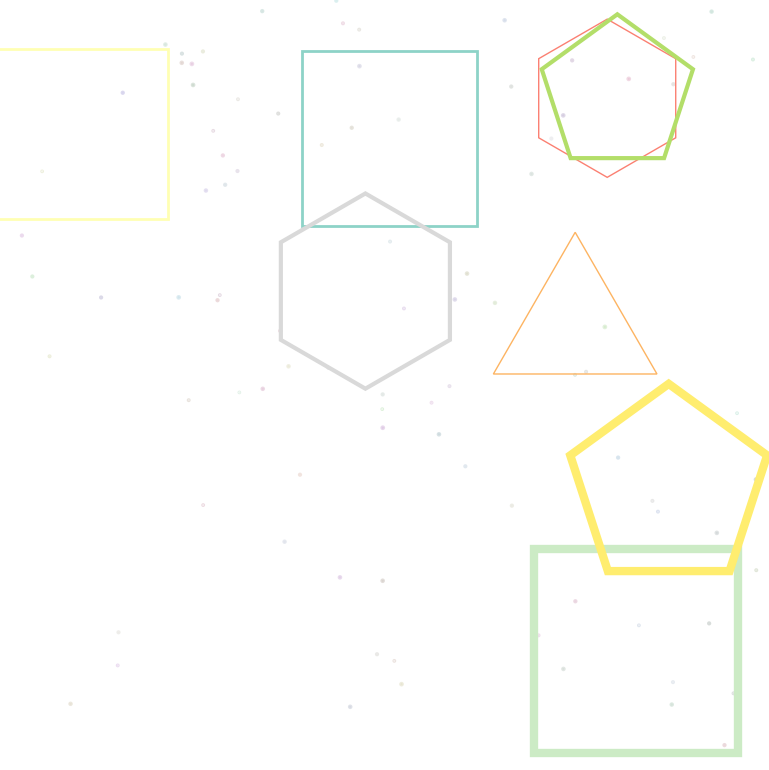[{"shape": "square", "thickness": 1, "radius": 0.57, "center": [0.506, 0.82]}, {"shape": "square", "thickness": 1, "radius": 0.55, "center": [0.107, 0.826]}, {"shape": "hexagon", "thickness": 0.5, "radius": 0.51, "center": [0.789, 0.872]}, {"shape": "triangle", "thickness": 0.5, "radius": 0.61, "center": [0.747, 0.576]}, {"shape": "pentagon", "thickness": 1.5, "radius": 0.52, "center": [0.802, 0.878]}, {"shape": "hexagon", "thickness": 1.5, "radius": 0.63, "center": [0.475, 0.622]}, {"shape": "square", "thickness": 3, "radius": 0.66, "center": [0.826, 0.155]}, {"shape": "pentagon", "thickness": 3, "radius": 0.67, "center": [0.868, 0.367]}]